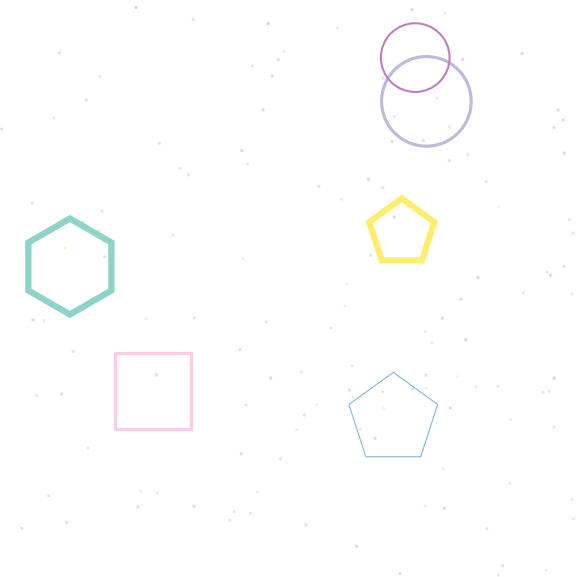[{"shape": "hexagon", "thickness": 3, "radius": 0.42, "center": [0.121, 0.538]}, {"shape": "circle", "thickness": 1.5, "radius": 0.39, "center": [0.738, 0.824]}, {"shape": "pentagon", "thickness": 0.5, "radius": 0.4, "center": [0.681, 0.274]}, {"shape": "square", "thickness": 1.5, "radius": 0.33, "center": [0.265, 0.323]}, {"shape": "circle", "thickness": 1, "radius": 0.3, "center": [0.719, 0.899]}, {"shape": "pentagon", "thickness": 3, "radius": 0.3, "center": [0.696, 0.596]}]